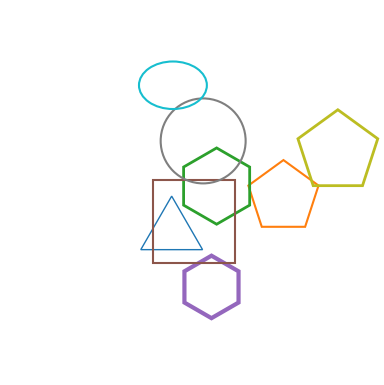[{"shape": "triangle", "thickness": 1, "radius": 0.46, "center": [0.446, 0.398]}, {"shape": "pentagon", "thickness": 1.5, "radius": 0.48, "center": [0.736, 0.488]}, {"shape": "hexagon", "thickness": 2, "radius": 0.5, "center": [0.563, 0.517]}, {"shape": "hexagon", "thickness": 3, "radius": 0.41, "center": [0.549, 0.255]}, {"shape": "square", "thickness": 1.5, "radius": 0.54, "center": [0.504, 0.425]}, {"shape": "circle", "thickness": 1.5, "radius": 0.55, "center": [0.528, 0.634]}, {"shape": "pentagon", "thickness": 2, "radius": 0.54, "center": [0.878, 0.606]}, {"shape": "oval", "thickness": 1.5, "radius": 0.44, "center": [0.449, 0.779]}]